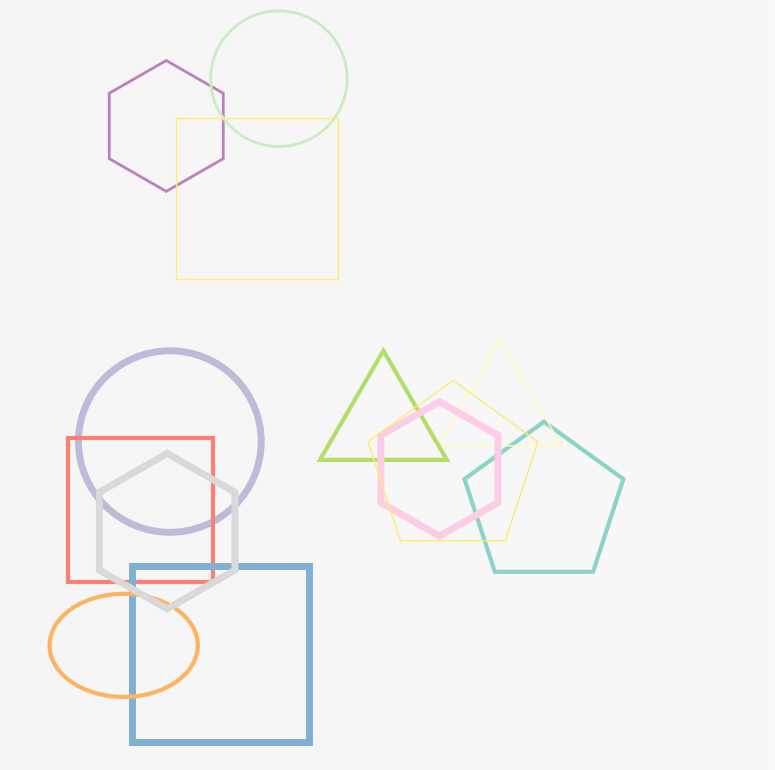[{"shape": "pentagon", "thickness": 1.5, "radius": 0.54, "center": [0.702, 0.345]}, {"shape": "triangle", "thickness": 0.5, "radius": 0.46, "center": [0.645, 0.467]}, {"shape": "circle", "thickness": 2.5, "radius": 0.59, "center": [0.219, 0.427]}, {"shape": "square", "thickness": 1.5, "radius": 0.47, "center": [0.181, 0.337]}, {"shape": "square", "thickness": 2.5, "radius": 0.57, "center": [0.285, 0.151]}, {"shape": "oval", "thickness": 1.5, "radius": 0.48, "center": [0.16, 0.162]}, {"shape": "triangle", "thickness": 1.5, "radius": 0.47, "center": [0.495, 0.45]}, {"shape": "hexagon", "thickness": 2.5, "radius": 0.44, "center": [0.567, 0.391]}, {"shape": "hexagon", "thickness": 2.5, "radius": 0.5, "center": [0.216, 0.31]}, {"shape": "hexagon", "thickness": 1, "radius": 0.42, "center": [0.215, 0.836]}, {"shape": "circle", "thickness": 1, "radius": 0.44, "center": [0.36, 0.898]}, {"shape": "pentagon", "thickness": 0.5, "radius": 0.58, "center": [0.584, 0.391]}, {"shape": "square", "thickness": 0.5, "radius": 0.52, "center": [0.332, 0.742]}]